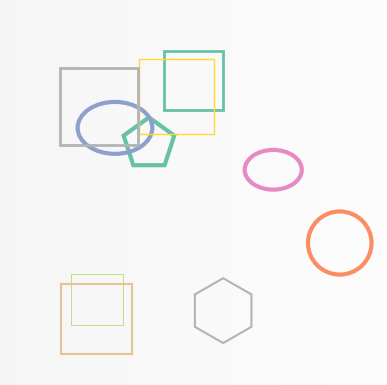[{"shape": "pentagon", "thickness": 3, "radius": 0.34, "center": [0.384, 0.626]}, {"shape": "square", "thickness": 2, "radius": 0.38, "center": [0.499, 0.792]}, {"shape": "circle", "thickness": 3, "radius": 0.41, "center": [0.877, 0.369]}, {"shape": "oval", "thickness": 3, "radius": 0.48, "center": [0.297, 0.668]}, {"shape": "oval", "thickness": 3, "radius": 0.37, "center": [0.705, 0.559]}, {"shape": "square", "thickness": 0.5, "radius": 0.34, "center": [0.25, 0.222]}, {"shape": "square", "thickness": 1, "radius": 0.48, "center": [0.455, 0.75]}, {"shape": "square", "thickness": 1.5, "radius": 0.46, "center": [0.249, 0.172]}, {"shape": "hexagon", "thickness": 1.5, "radius": 0.42, "center": [0.576, 0.193]}, {"shape": "square", "thickness": 2, "radius": 0.5, "center": [0.255, 0.722]}]